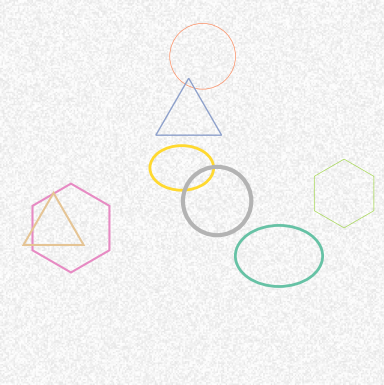[{"shape": "oval", "thickness": 2, "radius": 0.57, "center": [0.725, 0.335]}, {"shape": "circle", "thickness": 0.5, "radius": 0.43, "center": [0.526, 0.854]}, {"shape": "triangle", "thickness": 1, "radius": 0.49, "center": [0.49, 0.698]}, {"shape": "hexagon", "thickness": 1.5, "radius": 0.58, "center": [0.184, 0.408]}, {"shape": "hexagon", "thickness": 0.5, "radius": 0.45, "center": [0.894, 0.497]}, {"shape": "oval", "thickness": 2, "radius": 0.41, "center": [0.472, 0.564]}, {"shape": "triangle", "thickness": 1.5, "radius": 0.45, "center": [0.139, 0.409]}, {"shape": "circle", "thickness": 3, "radius": 0.44, "center": [0.564, 0.478]}]